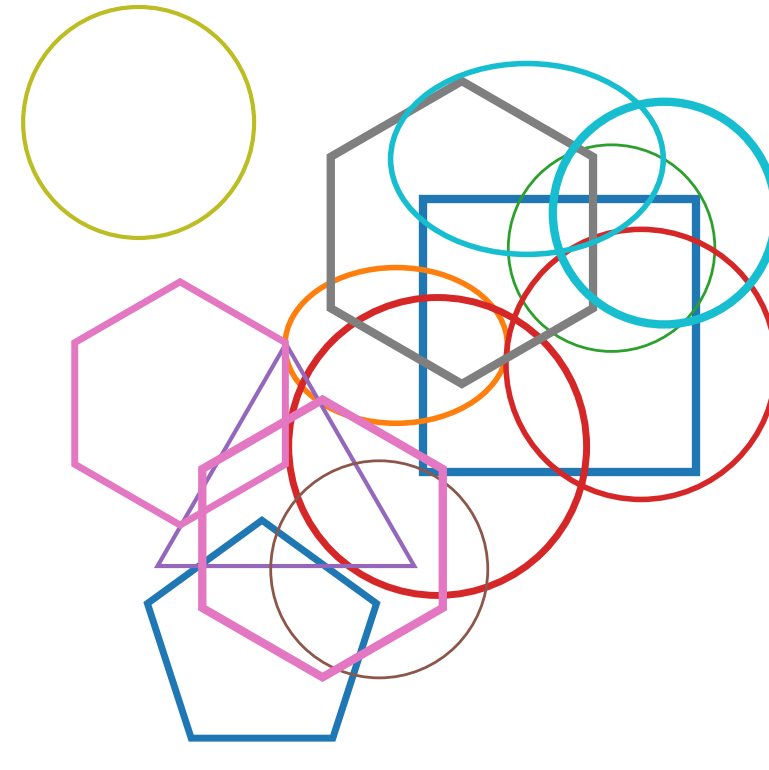[{"shape": "square", "thickness": 3, "radius": 0.89, "center": [0.727, 0.564]}, {"shape": "pentagon", "thickness": 2.5, "radius": 0.78, "center": [0.34, 0.168]}, {"shape": "oval", "thickness": 2, "radius": 0.72, "center": [0.515, 0.551]}, {"shape": "circle", "thickness": 1, "radius": 0.67, "center": [0.794, 0.678]}, {"shape": "circle", "thickness": 2.5, "radius": 0.97, "center": [0.568, 0.42]}, {"shape": "circle", "thickness": 2, "radius": 0.88, "center": [0.833, 0.527]}, {"shape": "triangle", "thickness": 1.5, "radius": 0.96, "center": [0.371, 0.361]}, {"shape": "circle", "thickness": 1, "radius": 0.7, "center": [0.493, 0.261]}, {"shape": "hexagon", "thickness": 3, "radius": 0.9, "center": [0.419, 0.301]}, {"shape": "hexagon", "thickness": 2.5, "radius": 0.79, "center": [0.234, 0.476]}, {"shape": "hexagon", "thickness": 3, "radius": 0.98, "center": [0.6, 0.698]}, {"shape": "circle", "thickness": 1.5, "radius": 0.75, "center": [0.18, 0.841]}, {"shape": "oval", "thickness": 2, "radius": 0.89, "center": [0.684, 0.794]}, {"shape": "circle", "thickness": 3, "radius": 0.72, "center": [0.863, 0.723]}]